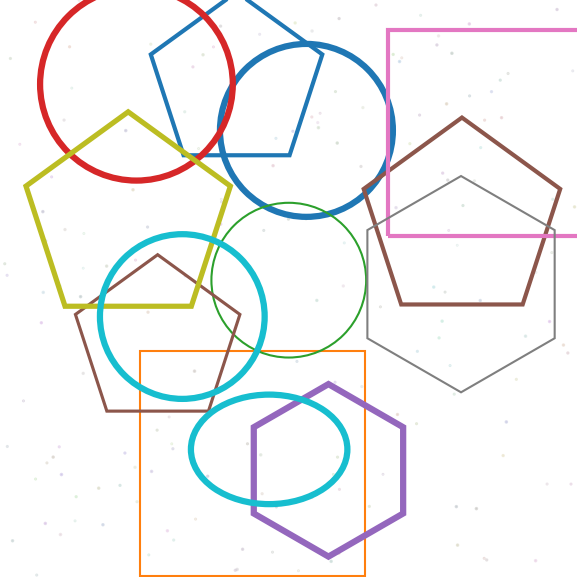[{"shape": "circle", "thickness": 3, "radius": 0.75, "center": [0.531, 0.773]}, {"shape": "pentagon", "thickness": 2, "radius": 0.78, "center": [0.41, 0.857]}, {"shape": "square", "thickness": 1, "radius": 0.97, "center": [0.437, 0.197]}, {"shape": "circle", "thickness": 1, "radius": 0.67, "center": [0.5, 0.514]}, {"shape": "circle", "thickness": 3, "radius": 0.83, "center": [0.236, 0.853]}, {"shape": "hexagon", "thickness": 3, "radius": 0.75, "center": [0.569, 0.185]}, {"shape": "pentagon", "thickness": 1.5, "radius": 0.75, "center": [0.273, 0.408]}, {"shape": "pentagon", "thickness": 2, "radius": 0.89, "center": [0.8, 0.617]}, {"shape": "square", "thickness": 2, "radius": 0.89, "center": [0.85, 0.769]}, {"shape": "hexagon", "thickness": 1, "radius": 0.94, "center": [0.798, 0.507]}, {"shape": "pentagon", "thickness": 2.5, "radius": 0.93, "center": [0.222, 0.619]}, {"shape": "circle", "thickness": 3, "radius": 0.71, "center": [0.316, 0.451]}, {"shape": "oval", "thickness": 3, "radius": 0.68, "center": [0.466, 0.221]}]